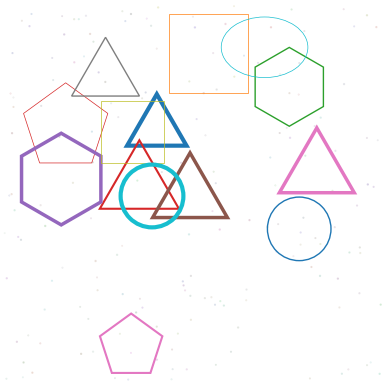[{"shape": "circle", "thickness": 1, "radius": 0.41, "center": [0.777, 0.406]}, {"shape": "triangle", "thickness": 3, "radius": 0.45, "center": [0.407, 0.666]}, {"shape": "square", "thickness": 0.5, "radius": 0.51, "center": [0.542, 0.861]}, {"shape": "hexagon", "thickness": 1, "radius": 0.51, "center": [0.751, 0.774]}, {"shape": "triangle", "thickness": 1.5, "radius": 0.59, "center": [0.362, 0.517]}, {"shape": "pentagon", "thickness": 0.5, "radius": 0.58, "center": [0.171, 0.67]}, {"shape": "hexagon", "thickness": 2.5, "radius": 0.59, "center": [0.159, 0.535]}, {"shape": "triangle", "thickness": 2.5, "radius": 0.56, "center": [0.494, 0.491]}, {"shape": "pentagon", "thickness": 1.5, "radius": 0.43, "center": [0.341, 0.1]}, {"shape": "triangle", "thickness": 2.5, "radius": 0.56, "center": [0.823, 0.556]}, {"shape": "triangle", "thickness": 1, "radius": 0.51, "center": [0.274, 0.801]}, {"shape": "square", "thickness": 0.5, "radius": 0.41, "center": [0.344, 0.657]}, {"shape": "circle", "thickness": 3, "radius": 0.41, "center": [0.395, 0.491]}, {"shape": "oval", "thickness": 0.5, "radius": 0.56, "center": [0.687, 0.877]}]